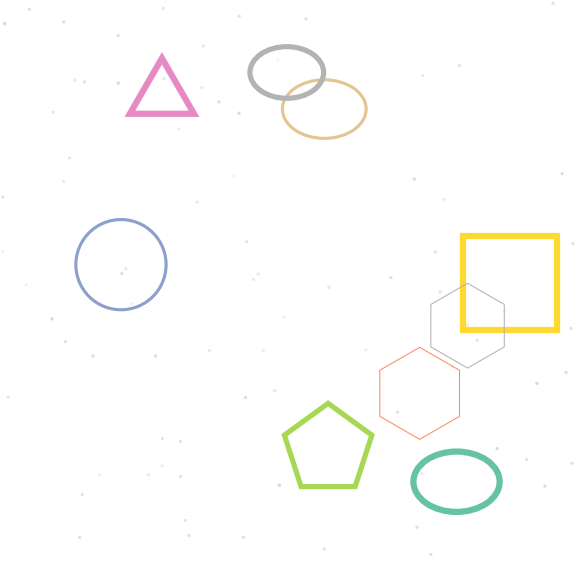[{"shape": "oval", "thickness": 3, "radius": 0.37, "center": [0.791, 0.165]}, {"shape": "hexagon", "thickness": 0.5, "radius": 0.4, "center": [0.727, 0.318]}, {"shape": "circle", "thickness": 1.5, "radius": 0.39, "center": [0.209, 0.541]}, {"shape": "triangle", "thickness": 3, "radius": 0.32, "center": [0.28, 0.834]}, {"shape": "pentagon", "thickness": 2.5, "radius": 0.4, "center": [0.568, 0.221]}, {"shape": "square", "thickness": 3, "radius": 0.4, "center": [0.883, 0.509]}, {"shape": "oval", "thickness": 1.5, "radius": 0.36, "center": [0.562, 0.81]}, {"shape": "oval", "thickness": 2.5, "radius": 0.32, "center": [0.497, 0.874]}, {"shape": "hexagon", "thickness": 0.5, "radius": 0.37, "center": [0.81, 0.435]}]